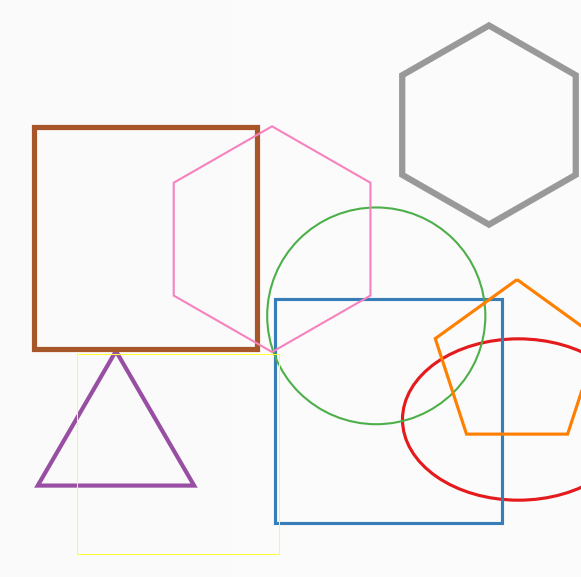[{"shape": "oval", "thickness": 1.5, "radius": 1.0, "center": [0.892, 0.273]}, {"shape": "square", "thickness": 1.5, "radius": 0.97, "center": [0.668, 0.287]}, {"shape": "circle", "thickness": 1, "radius": 0.94, "center": [0.647, 0.452]}, {"shape": "triangle", "thickness": 2, "radius": 0.78, "center": [0.199, 0.236]}, {"shape": "pentagon", "thickness": 1.5, "radius": 0.74, "center": [0.89, 0.367]}, {"shape": "square", "thickness": 0.5, "radius": 0.87, "center": [0.307, 0.213]}, {"shape": "square", "thickness": 2.5, "radius": 0.96, "center": [0.25, 0.587]}, {"shape": "hexagon", "thickness": 1, "radius": 0.98, "center": [0.468, 0.585]}, {"shape": "hexagon", "thickness": 3, "radius": 0.86, "center": [0.841, 0.783]}]